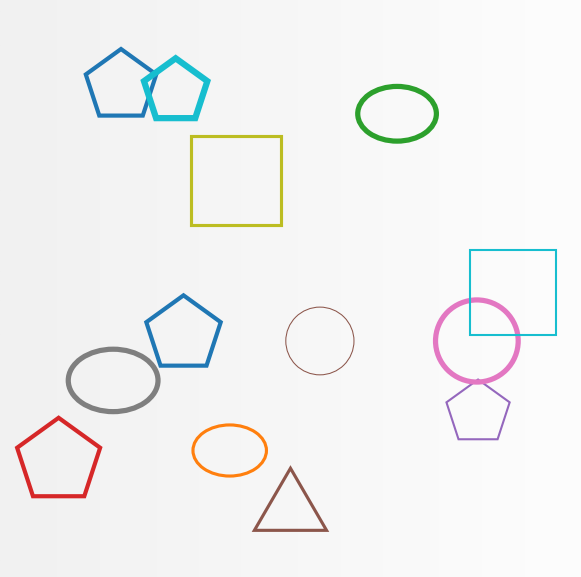[{"shape": "pentagon", "thickness": 2, "radius": 0.34, "center": [0.316, 0.42]}, {"shape": "pentagon", "thickness": 2, "radius": 0.32, "center": [0.208, 0.851]}, {"shape": "oval", "thickness": 1.5, "radius": 0.32, "center": [0.395, 0.219]}, {"shape": "oval", "thickness": 2.5, "radius": 0.34, "center": [0.683, 0.802]}, {"shape": "pentagon", "thickness": 2, "radius": 0.38, "center": [0.101, 0.201]}, {"shape": "pentagon", "thickness": 1, "radius": 0.29, "center": [0.822, 0.285]}, {"shape": "circle", "thickness": 0.5, "radius": 0.29, "center": [0.55, 0.409]}, {"shape": "triangle", "thickness": 1.5, "radius": 0.36, "center": [0.5, 0.117]}, {"shape": "circle", "thickness": 2.5, "radius": 0.36, "center": [0.82, 0.409]}, {"shape": "oval", "thickness": 2.5, "radius": 0.39, "center": [0.195, 0.34]}, {"shape": "square", "thickness": 1.5, "radius": 0.39, "center": [0.406, 0.687]}, {"shape": "pentagon", "thickness": 3, "radius": 0.29, "center": [0.302, 0.841]}, {"shape": "square", "thickness": 1, "radius": 0.37, "center": [0.882, 0.492]}]